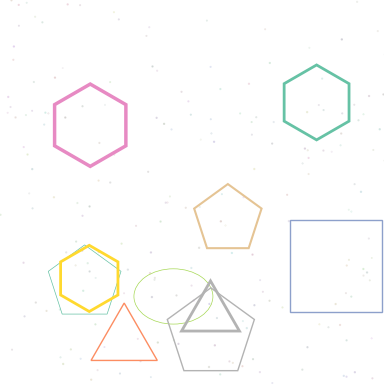[{"shape": "pentagon", "thickness": 0.5, "radius": 0.5, "center": [0.22, 0.265]}, {"shape": "hexagon", "thickness": 2, "radius": 0.49, "center": [0.822, 0.734]}, {"shape": "triangle", "thickness": 1, "radius": 0.5, "center": [0.323, 0.113]}, {"shape": "square", "thickness": 1, "radius": 0.6, "center": [0.873, 0.31]}, {"shape": "hexagon", "thickness": 2.5, "radius": 0.53, "center": [0.234, 0.675]}, {"shape": "oval", "thickness": 0.5, "radius": 0.51, "center": [0.45, 0.23]}, {"shape": "hexagon", "thickness": 2, "radius": 0.43, "center": [0.232, 0.277]}, {"shape": "pentagon", "thickness": 1.5, "radius": 0.46, "center": [0.592, 0.43]}, {"shape": "pentagon", "thickness": 1, "radius": 0.59, "center": [0.548, 0.133]}, {"shape": "triangle", "thickness": 2, "radius": 0.43, "center": [0.547, 0.184]}]